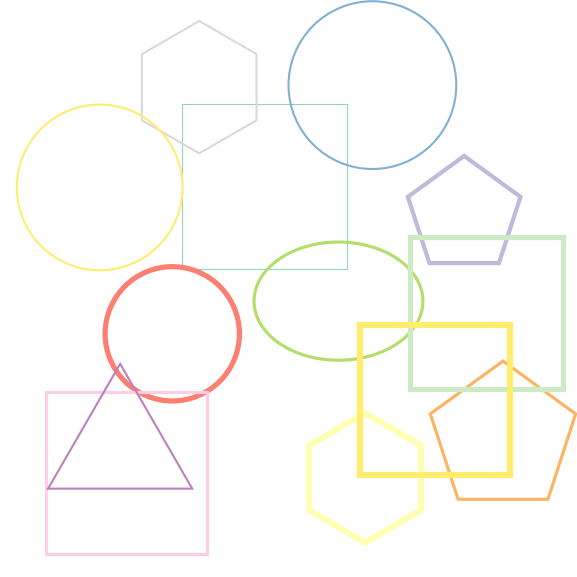[{"shape": "square", "thickness": 0.5, "radius": 0.71, "center": [0.457, 0.677]}, {"shape": "hexagon", "thickness": 3, "radius": 0.56, "center": [0.632, 0.172]}, {"shape": "pentagon", "thickness": 2, "radius": 0.51, "center": [0.804, 0.627]}, {"shape": "circle", "thickness": 2.5, "radius": 0.58, "center": [0.298, 0.421]}, {"shape": "circle", "thickness": 1, "radius": 0.73, "center": [0.645, 0.852]}, {"shape": "pentagon", "thickness": 1.5, "radius": 0.66, "center": [0.871, 0.242]}, {"shape": "oval", "thickness": 1.5, "radius": 0.73, "center": [0.586, 0.478]}, {"shape": "square", "thickness": 1.5, "radius": 0.7, "center": [0.219, 0.18]}, {"shape": "hexagon", "thickness": 1, "radius": 0.57, "center": [0.345, 0.848]}, {"shape": "triangle", "thickness": 1, "radius": 0.72, "center": [0.208, 0.225]}, {"shape": "square", "thickness": 2.5, "radius": 0.66, "center": [0.843, 0.457]}, {"shape": "square", "thickness": 3, "radius": 0.65, "center": [0.754, 0.306]}, {"shape": "circle", "thickness": 1, "radius": 0.72, "center": [0.173, 0.675]}]